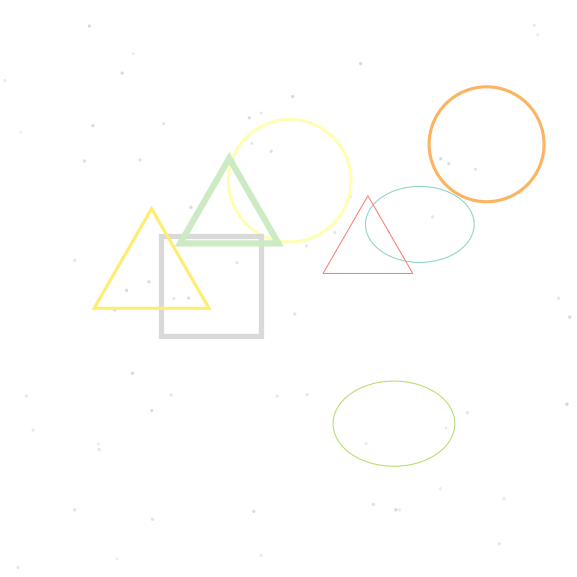[{"shape": "oval", "thickness": 0.5, "radius": 0.47, "center": [0.727, 0.611]}, {"shape": "circle", "thickness": 1.5, "radius": 0.53, "center": [0.502, 0.686]}, {"shape": "triangle", "thickness": 0.5, "radius": 0.45, "center": [0.637, 0.57]}, {"shape": "circle", "thickness": 1.5, "radius": 0.5, "center": [0.843, 0.749]}, {"shape": "oval", "thickness": 0.5, "radius": 0.53, "center": [0.682, 0.265]}, {"shape": "square", "thickness": 2.5, "radius": 0.44, "center": [0.366, 0.504]}, {"shape": "triangle", "thickness": 3, "radius": 0.49, "center": [0.397, 0.627]}, {"shape": "triangle", "thickness": 1.5, "radius": 0.57, "center": [0.262, 0.523]}]